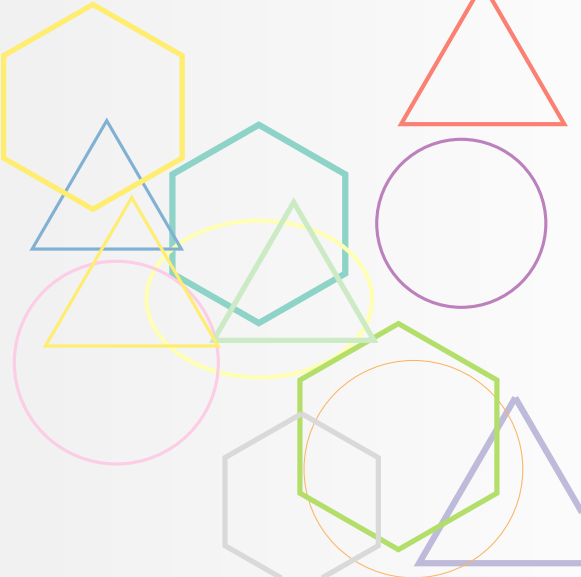[{"shape": "hexagon", "thickness": 3, "radius": 0.86, "center": [0.445, 0.611]}, {"shape": "oval", "thickness": 2, "radius": 0.97, "center": [0.446, 0.481]}, {"shape": "triangle", "thickness": 3, "radius": 0.96, "center": [0.886, 0.119]}, {"shape": "triangle", "thickness": 2, "radius": 0.81, "center": [0.83, 0.865]}, {"shape": "triangle", "thickness": 1.5, "radius": 0.74, "center": [0.184, 0.642]}, {"shape": "circle", "thickness": 0.5, "radius": 0.94, "center": [0.711, 0.187]}, {"shape": "hexagon", "thickness": 2.5, "radius": 0.98, "center": [0.685, 0.243]}, {"shape": "circle", "thickness": 1.5, "radius": 0.88, "center": [0.2, 0.371]}, {"shape": "hexagon", "thickness": 2.5, "radius": 0.76, "center": [0.519, 0.13]}, {"shape": "circle", "thickness": 1.5, "radius": 0.73, "center": [0.794, 0.612]}, {"shape": "triangle", "thickness": 2.5, "radius": 0.8, "center": [0.505, 0.49]}, {"shape": "hexagon", "thickness": 2.5, "radius": 0.89, "center": [0.16, 0.814]}, {"shape": "triangle", "thickness": 1.5, "radius": 0.86, "center": [0.227, 0.486]}]